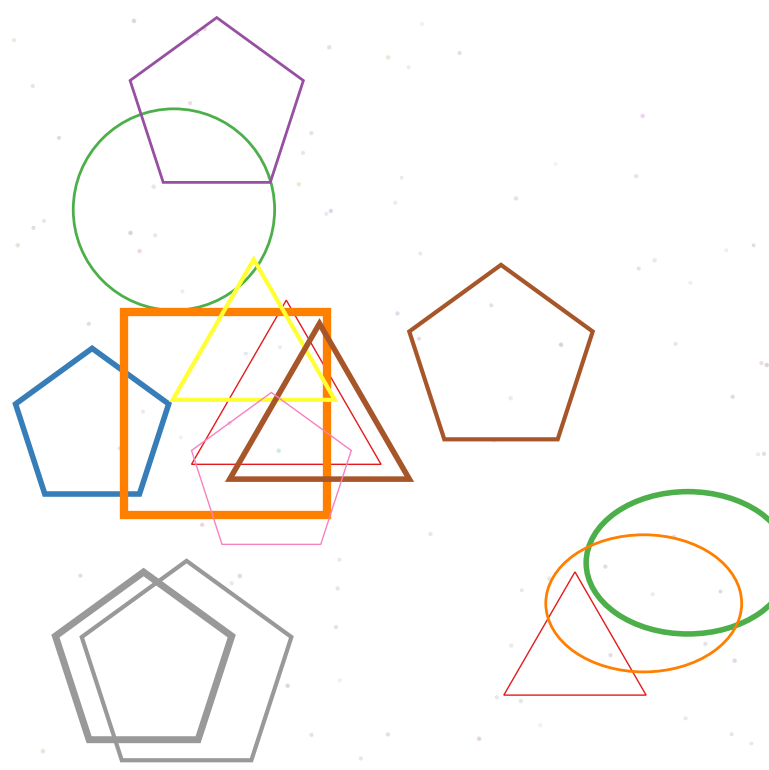[{"shape": "triangle", "thickness": 0.5, "radius": 0.71, "center": [0.372, 0.468]}, {"shape": "triangle", "thickness": 0.5, "radius": 0.53, "center": [0.747, 0.151]}, {"shape": "pentagon", "thickness": 2, "radius": 0.52, "center": [0.12, 0.443]}, {"shape": "oval", "thickness": 2, "radius": 0.66, "center": [0.893, 0.269]}, {"shape": "circle", "thickness": 1, "radius": 0.65, "center": [0.226, 0.728]}, {"shape": "pentagon", "thickness": 1, "radius": 0.59, "center": [0.281, 0.859]}, {"shape": "oval", "thickness": 1, "radius": 0.64, "center": [0.836, 0.216]}, {"shape": "square", "thickness": 3, "radius": 0.66, "center": [0.293, 0.463]}, {"shape": "triangle", "thickness": 1.5, "radius": 0.61, "center": [0.33, 0.542]}, {"shape": "pentagon", "thickness": 1.5, "radius": 0.63, "center": [0.651, 0.531]}, {"shape": "triangle", "thickness": 2, "radius": 0.67, "center": [0.415, 0.445]}, {"shape": "pentagon", "thickness": 0.5, "radius": 0.55, "center": [0.352, 0.381]}, {"shape": "pentagon", "thickness": 1.5, "radius": 0.72, "center": [0.242, 0.128]}, {"shape": "pentagon", "thickness": 2.5, "radius": 0.6, "center": [0.186, 0.137]}]